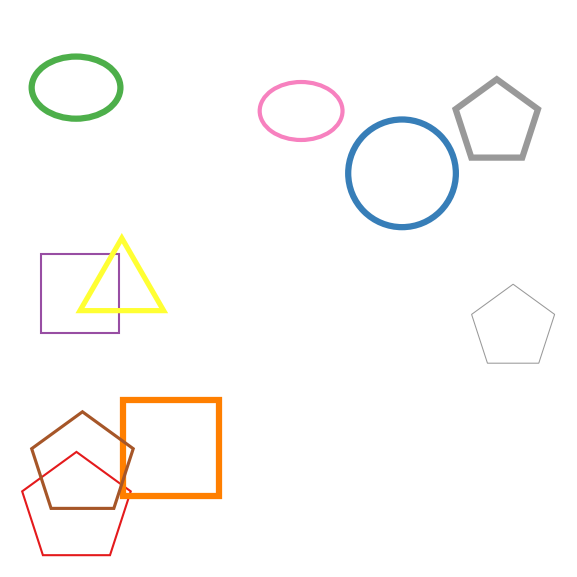[{"shape": "pentagon", "thickness": 1, "radius": 0.49, "center": [0.132, 0.118]}, {"shape": "circle", "thickness": 3, "radius": 0.47, "center": [0.696, 0.699]}, {"shape": "oval", "thickness": 3, "radius": 0.38, "center": [0.132, 0.847]}, {"shape": "square", "thickness": 1, "radius": 0.34, "center": [0.138, 0.49]}, {"shape": "square", "thickness": 3, "radius": 0.42, "center": [0.297, 0.224]}, {"shape": "triangle", "thickness": 2.5, "radius": 0.42, "center": [0.211, 0.503]}, {"shape": "pentagon", "thickness": 1.5, "radius": 0.46, "center": [0.143, 0.194]}, {"shape": "oval", "thickness": 2, "radius": 0.36, "center": [0.521, 0.807]}, {"shape": "pentagon", "thickness": 3, "radius": 0.37, "center": [0.86, 0.787]}, {"shape": "pentagon", "thickness": 0.5, "radius": 0.38, "center": [0.889, 0.431]}]